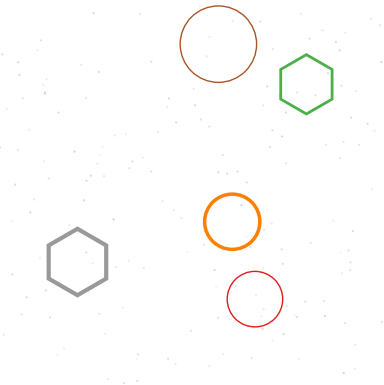[{"shape": "circle", "thickness": 1, "radius": 0.36, "center": [0.662, 0.223]}, {"shape": "hexagon", "thickness": 2, "radius": 0.39, "center": [0.796, 0.781]}, {"shape": "circle", "thickness": 2.5, "radius": 0.36, "center": [0.603, 0.424]}, {"shape": "circle", "thickness": 1, "radius": 0.5, "center": [0.567, 0.885]}, {"shape": "hexagon", "thickness": 3, "radius": 0.43, "center": [0.201, 0.319]}]